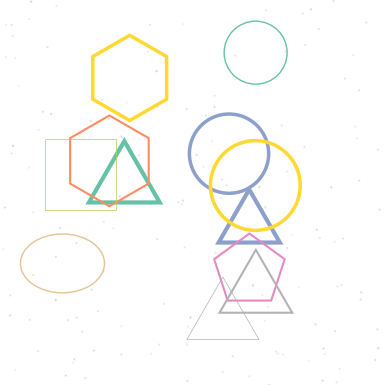[{"shape": "circle", "thickness": 1, "radius": 0.41, "center": [0.664, 0.863]}, {"shape": "triangle", "thickness": 3, "radius": 0.53, "center": [0.323, 0.527]}, {"shape": "hexagon", "thickness": 1.5, "radius": 0.59, "center": [0.284, 0.582]}, {"shape": "triangle", "thickness": 3, "radius": 0.46, "center": [0.647, 0.416]}, {"shape": "circle", "thickness": 2.5, "radius": 0.51, "center": [0.595, 0.601]}, {"shape": "pentagon", "thickness": 1.5, "radius": 0.48, "center": [0.648, 0.297]}, {"shape": "square", "thickness": 0.5, "radius": 0.46, "center": [0.209, 0.547]}, {"shape": "circle", "thickness": 2.5, "radius": 0.58, "center": [0.663, 0.518]}, {"shape": "hexagon", "thickness": 2.5, "radius": 0.55, "center": [0.337, 0.798]}, {"shape": "oval", "thickness": 1, "radius": 0.55, "center": [0.162, 0.316]}, {"shape": "triangle", "thickness": 0.5, "radius": 0.54, "center": [0.579, 0.172]}, {"shape": "triangle", "thickness": 1.5, "radius": 0.54, "center": [0.665, 0.242]}]